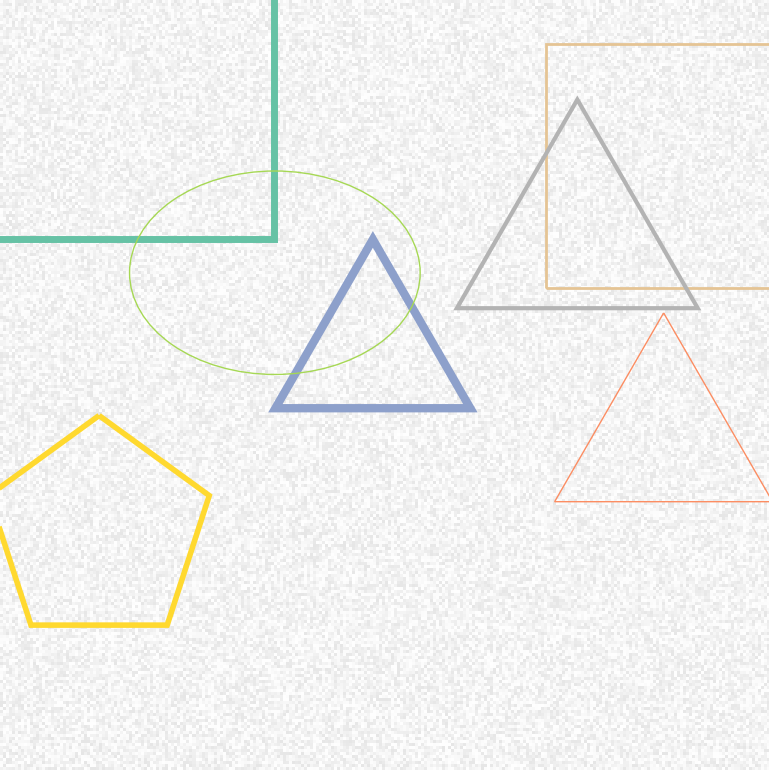[{"shape": "square", "thickness": 2.5, "radius": 0.91, "center": [0.174, 0.871]}, {"shape": "triangle", "thickness": 0.5, "radius": 0.82, "center": [0.862, 0.43]}, {"shape": "triangle", "thickness": 3, "radius": 0.73, "center": [0.484, 0.543]}, {"shape": "oval", "thickness": 0.5, "radius": 0.94, "center": [0.357, 0.646]}, {"shape": "pentagon", "thickness": 2, "radius": 0.75, "center": [0.129, 0.31]}, {"shape": "square", "thickness": 1, "radius": 0.79, "center": [0.867, 0.784]}, {"shape": "triangle", "thickness": 1.5, "radius": 0.9, "center": [0.75, 0.69]}]